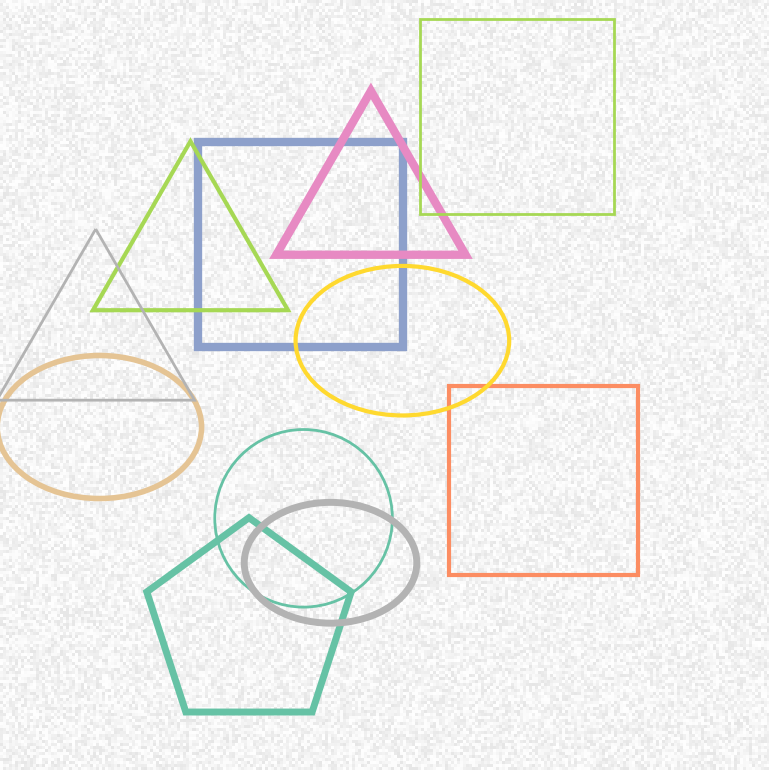[{"shape": "circle", "thickness": 1, "radius": 0.58, "center": [0.394, 0.327]}, {"shape": "pentagon", "thickness": 2.5, "radius": 0.7, "center": [0.323, 0.188]}, {"shape": "square", "thickness": 1.5, "radius": 0.61, "center": [0.706, 0.376]}, {"shape": "square", "thickness": 3, "radius": 0.66, "center": [0.39, 0.683]}, {"shape": "triangle", "thickness": 3, "radius": 0.71, "center": [0.482, 0.74]}, {"shape": "square", "thickness": 1, "radius": 0.63, "center": [0.671, 0.849]}, {"shape": "triangle", "thickness": 1.5, "radius": 0.73, "center": [0.247, 0.67]}, {"shape": "oval", "thickness": 1.5, "radius": 0.69, "center": [0.523, 0.558]}, {"shape": "oval", "thickness": 2, "radius": 0.66, "center": [0.129, 0.445]}, {"shape": "oval", "thickness": 2.5, "radius": 0.56, "center": [0.429, 0.269]}, {"shape": "triangle", "thickness": 1, "radius": 0.74, "center": [0.124, 0.554]}]